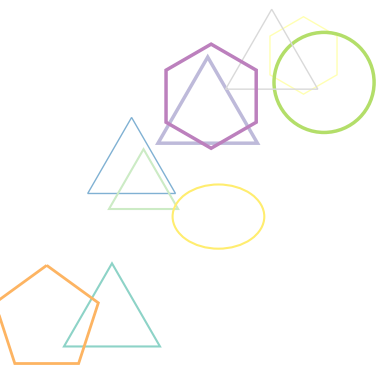[{"shape": "triangle", "thickness": 1.5, "radius": 0.72, "center": [0.291, 0.172]}, {"shape": "hexagon", "thickness": 1, "radius": 0.5, "center": [0.788, 0.856]}, {"shape": "triangle", "thickness": 2.5, "radius": 0.75, "center": [0.54, 0.703]}, {"shape": "triangle", "thickness": 1, "radius": 0.66, "center": [0.342, 0.563]}, {"shape": "pentagon", "thickness": 2, "radius": 0.7, "center": [0.121, 0.17]}, {"shape": "circle", "thickness": 2.5, "radius": 0.65, "center": [0.842, 0.786]}, {"shape": "triangle", "thickness": 1, "radius": 0.69, "center": [0.706, 0.838]}, {"shape": "hexagon", "thickness": 2.5, "radius": 0.68, "center": [0.548, 0.75]}, {"shape": "triangle", "thickness": 1.5, "radius": 0.52, "center": [0.373, 0.509]}, {"shape": "oval", "thickness": 1.5, "radius": 0.6, "center": [0.567, 0.437]}]